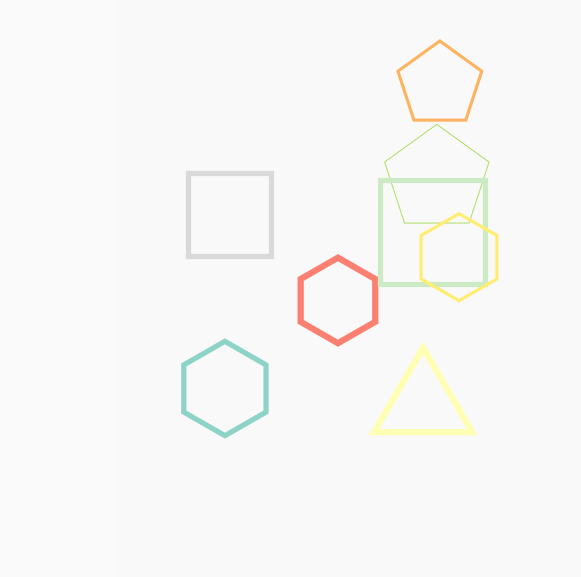[{"shape": "hexagon", "thickness": 2.5, "radius": 0.41, "center": [0.387, 0.326]}, {"shape": "triangle", "thickness": 3, "radius": 0.49, "center": [0.728, 0.3]}, {"shape": "hexagon", "thickness": 3, "radius": 0.37, "center": [0.581, 0.479]}, {"shape": "pentagon", "thickness": 1.5, "radius": 0.38, "center": [0.757, 0.852]}, {"shape": "pentagon", "thickness": 0.5, "radius": 0.47, "center": [0.752, 0.689]}, {"shape": "square", "thickness": 2.5, "radius": 0.36, "center": [0.395, 0.628]}, {"shape": "square", "thickness": 2.5, "radius": 0.45, "center": [0.744, 0.597]}, {"shape": "hexagon", "thickness": 1.5, "radius": 0.38, "center": [0.79, 0.554]}]